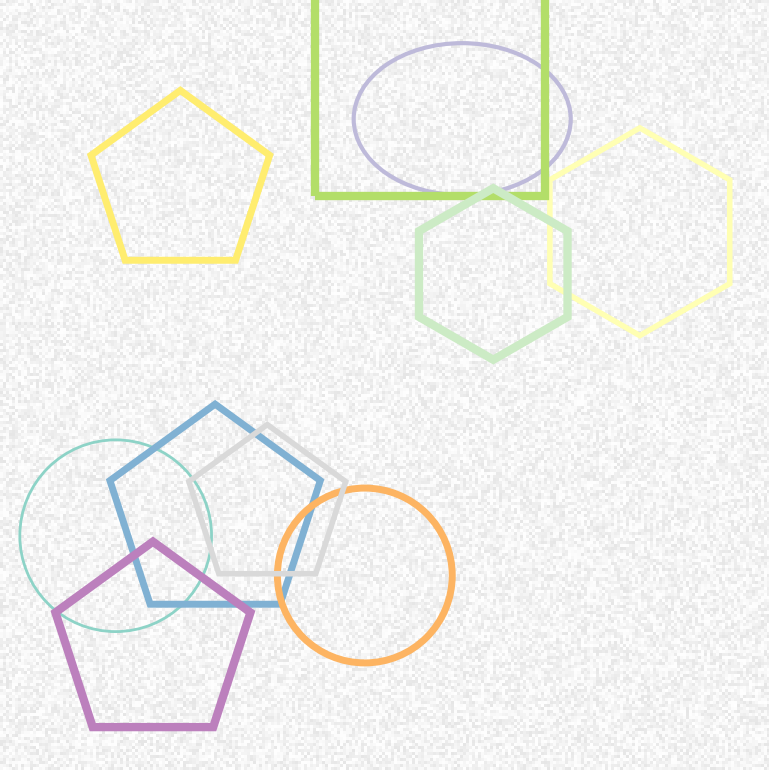[{"shape": "circle", "thickness": 1, "radius": 0.62, "center": [0.15, 0.304]}, {"shape": "hexagon", "thickness": 2, "radius": 0.67, "center": [0.831, 0.699]}, {"shape": "oval", "thickness": 1.5, "radius": 0.7, "center": [0.6, 0.845]}, {"shape": "pentagon", "thickness": 2.5, "radius": 0.72, "center": [0.279, 0.331]}, {"shape": "circle", "thickness": 2.5, "radius": 0.57, "center": [0.474, 0.253]}, {"shape": "square", "thickness": 3, "radius": 0.75, "center": [0.559, 0.894]}, {"shape": "pentagon", "thickness": 2, "radius": 0.54, "center": [0.347, 0.341]}, {"shape": "pentagon", "thickness": 3, "radius": 0.67, "center": [0.199, 0.163]}, {"shape": "hexagon", "thickness": 3, "radius": 0.56, "center": [0.641, 0.644]}, {"shape": "pentagon", "thickness": 2.5, "radius": 0.61, "center": [0.234, 0.761]}]